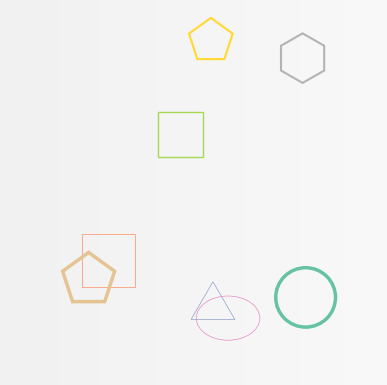[{"shape": "circle", "thickness": 2.5, "radius": 0.39, "center": [0.789, 0.228]}, {"shape": "square", "thickness": 0.5, "radius": 0.35, "center": [0.28, 0.324]}, {"shape": "triangle", "thickness": 0.5, "radius": 0.33, "center": [0.55, 0.203]}, {"shape": "oval", "thickness": 0.5, "radius": 0.41, "center": [0.589, 0.174]}, {"shape": "square", "thickness": 1, "radius": 0.29, "center": [0.466, 0.65]}, {"shape": "pentagon", "thickness": 1.5, "radius": 0.3, "center": [0.544, 0.894]}, {"shape": "pentagon", "thickness": 2.5, "radius": 0.35, "center": [0.229, 0.274]}, {"shape": "hexagon", "thickness": 1.5, "radius": 0.32, "center": [0.781, 0.849]}]